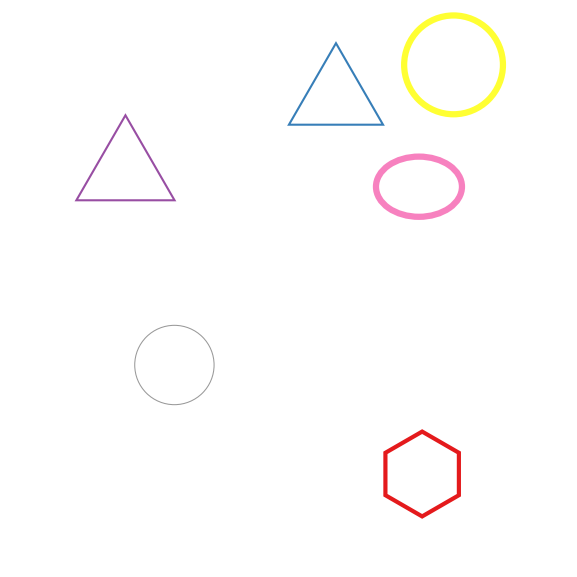[{"shape": "hexagon", "thickness": 2, "radius": 0.37, "center": [0.731, 0.178]}, {"shape": "triangle", "thickness": 1, "radius": 0.47, "center": [0.582, 0.83]}, {"shape": "triangle", "thickness": 1, "radius": 0.49, "center": [0.217, 0.701]}, {"shape": "circle", "thickness": 3, "radius": 0.43, "center": [0.785, 0.887]}, {"shape": "oval", "thickness": 3, "radius": 0.37, "center": [0.725, 0.676]}, {"shape": "circle", "thickness": 0.5, "radius": 0.34, "center": [0.302, 0.367]}]